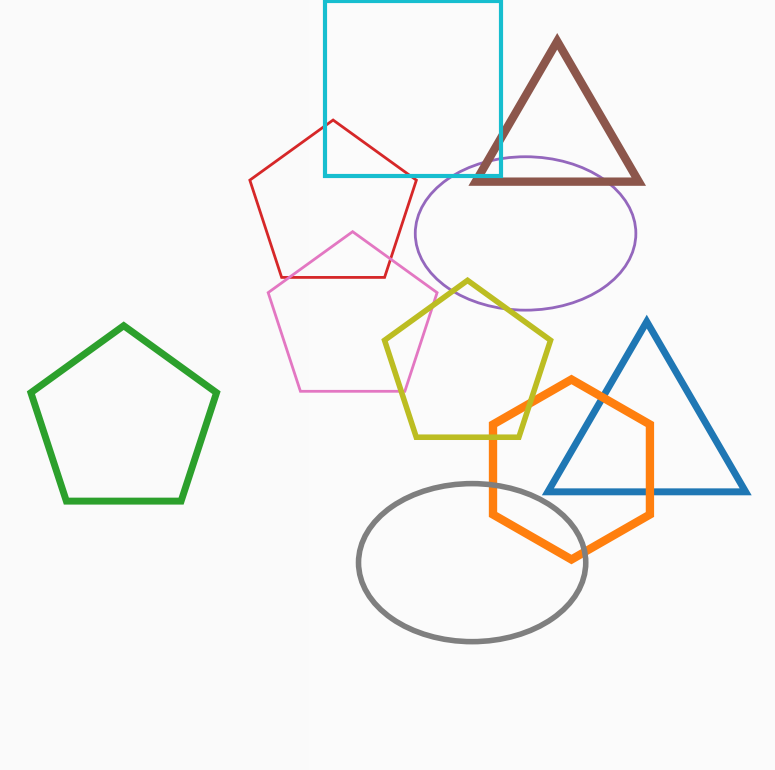[{"shape": "triangle", "thickness": 2.5, "radius": 0.74, "center": [0.835, 0.435]}, {"shape": "hexagon", "thickness": 3, "radius": 0.58, "center": [0.737, 0.39]}, {"shape": "pentagon", "thickness": 2.5, "radius": 0.63, "center": [0.16, 0.451]}, {"shape": "pentagon", "thickness": 1, "radius": 0.56, "center": [0.43, 0.731]}, {"shape": "oval", "thickness": 1, "radius": 0.71, "center": [0.678, 0.697]}, {"shape": "triangle", "thickness": 3, "radius": 0.61, "center": [0.719, 0.825]}, {"shape": "pentagon", "thickness": 1, "radius": 0.57, "center": [0.455, 0.585]}, {"shape": "oval", "thickness": 2, "radius": 0.73, "center": [0.609, 0.269]}, {"shape": "pentagon", "thickness": 2, "radius": 0.56, "center": [0.603, 0.523]}, {"shape": "square", "thickness": 1.5, "radius": 0.57, "center": [0.533, 0.885]}]